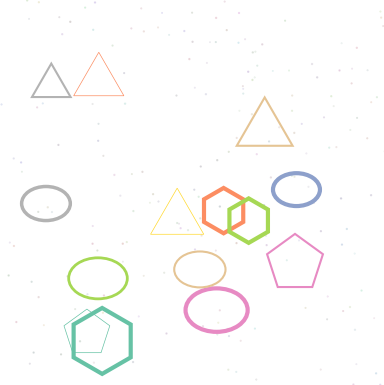[{"shape": "hexagon", "thickness": 3, "radius": 0.43, "center": [0.265, 0.114]}, {"shape": "pentagon", "thickness": 0.5, "radius": 0.31, "center": [0.226, 0.135]}, {"shape": "hexagon", "thickness": 3, "radius": 0.29, "center": [0.581, 0.453]}, {"shape": "triangle", "thickness": 0.5, "radius": 0.38, "center": [0.257, 0.789]}, {"shape": "oval", "thickness": 3, "radius": 0.3, "center": [0.77, 0.507]}, {"shape": "oval", "thickness": 3, "radius": 0.4, "center": [0.563, 0.195]}, {"shape": "pentagon", "thickness": 1.5, "radius": 0.38, "center": [0.766, 0.316]}, {"shape": "hexagon", "thickness": 3, "radius": 0.29, "center": [0.646, 0.427]}, {"shape": "oval", "thickness": 2, "radius": 0.38, "center": [0.255, 0.277]}, {"shape": "triangle", "thickness": 0.5, "radius": 0.4, "center": [0.46, 0.431]}, {"shape": "oval", "thickness": 1.5, "radius": 0.33, "center": [0.519, 0.3]}, {"shape": "triangle", "thickness": 1.5, "radius": 0.42, "center": [0.687, 0.663]}, {"shape": "oval", "thickness": 2.5, "radius": 0.32, "center": [0.119, 0.471]}, {"shape": "triangle", "thickness": 1.5, "radius": 0.29, "center": [0.133, 0.777]}]